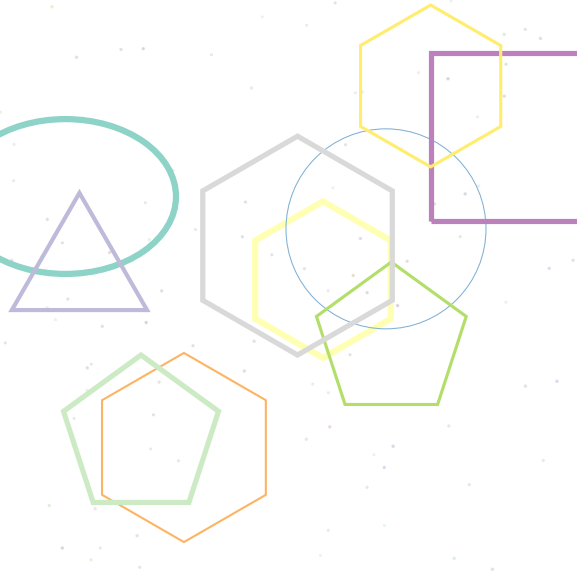[{"shape": "oval", "thickness": 3, "radius": 0.96, "center": [0.113, 0.659]}, {"shape": "hexagon", "thickness": 3, "radius": 0.68, "center": [0.559, 0.515]}, {"shape": "triangle", "thickness": 2, "radius": 0.68, "center": [0.138, 0.53]}, {"shape": "circle", "thickness": 0.5, "radius": 0.87, "center": [0.668, 0.603]}, {"shape": "hexagon", "thickness": 1, "radius": 0.82, "center": [0.319, 0.224]}, {"shape": "pentagon", "thickness": 1.5, "radius": 0.68, "center": [0.678, 0.409]}, {"shape": "hexagon", "thickness": 2.5, "radius": 0.95, "center": [0.515, 0.574]}, {"shape": "square", "thickness": 2.5, "radius": 0.73, "center": [0.892, 0.762]}, {"shape": "pentagon", "thickness": 2.5, "radius": 0.71, "center": [0.244, 0.243]}, {"shape": "hexagon", "thickness": 1.5, "radius": 0.7, "center": [0.746, 0.85]}]